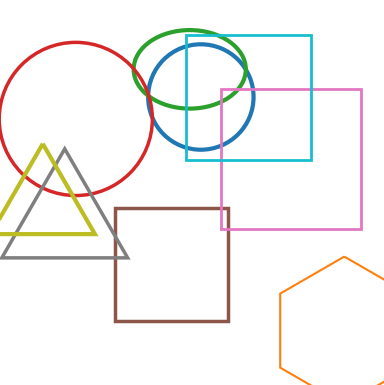[{"shape": "circle", "thickness": 3, "radius": 0.68, "center": [0.522, 0.748]}, {"shape": "hexagon", "thickness": 1.5, "radius": 0.96, "center": [0.894, 0.141]}, {"shape": "oval", "thickness": 3, "radius": 0.73, "center": [0.493, 0.82]}, {"shape": "circle", "thickness": 2.5, "radius": 0.99, "center": [0.197, 0.691]}, {"shape": "square", "thickness": 2.5, "radius": 0.73, "center": [0.446, 0.313]}, {"shape": "square", "thickness": 2, "radius": 0.91, "center": [0.756, 0.587]}, {"shape": "triangle", "thickness": 2.5, "radius": 0.94, "center": [0.168, 0.425]}, {"shape": "triangle", "thickness": 3, "radius": 0.78, "center": [0.111, 0.47]}, {"shape": "square", "thickness": 2, "radius": 0.81, "center": [0.644, 0.747]}]